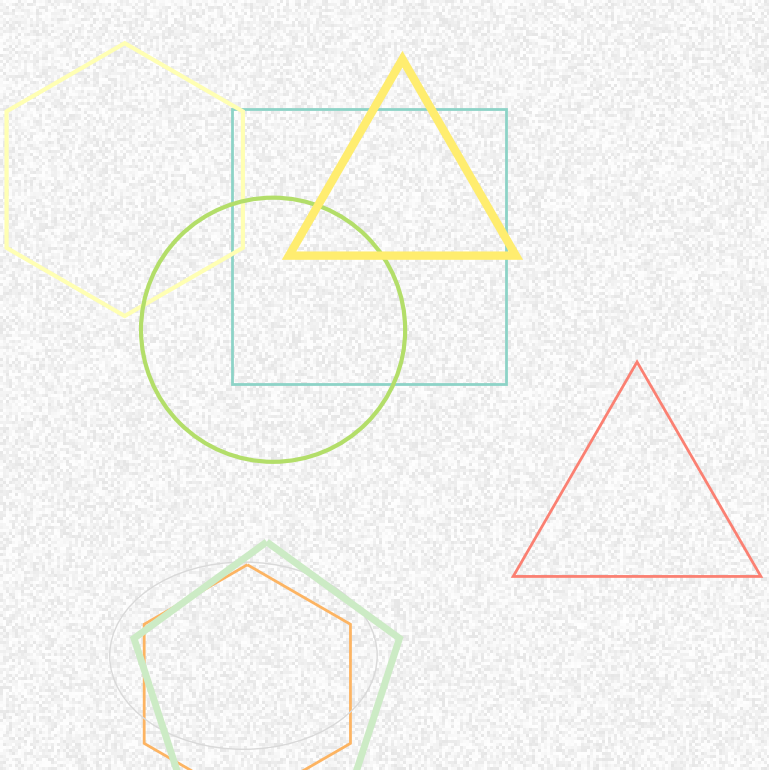[{"shape": "square", "thickness": 1, "radius": 0.89, "center": [0.479, 0.68]}, {"shape": "hexagon", "thickness": 1.5, "radius": 0.89, "center": [0.162, 0.767]}, {"shape": "triangle", "thickness": 1, "radius": 0.93, "center": [0.827, 0.344]}, {"shape": "hexagon", "thickness": 1, "radius": 0.77, "center": [0.321, 0.112]}, {"shape": "circle", "thickness": 1.5, "radius": 0.86, "center": [0.355, 0.572]}, {"shape": "oval", "thickness": 0.5, "radius": 0.87, "center": [0.316, 0.148]}, {"shape": "pentagon", "thickness": 2.5, "radius": 0.91, "center": [0.346, 0.115]}, {"shape": "triangle", "thickness": 3, "radius": 0.85, "center": [0.523, 0.753]}]